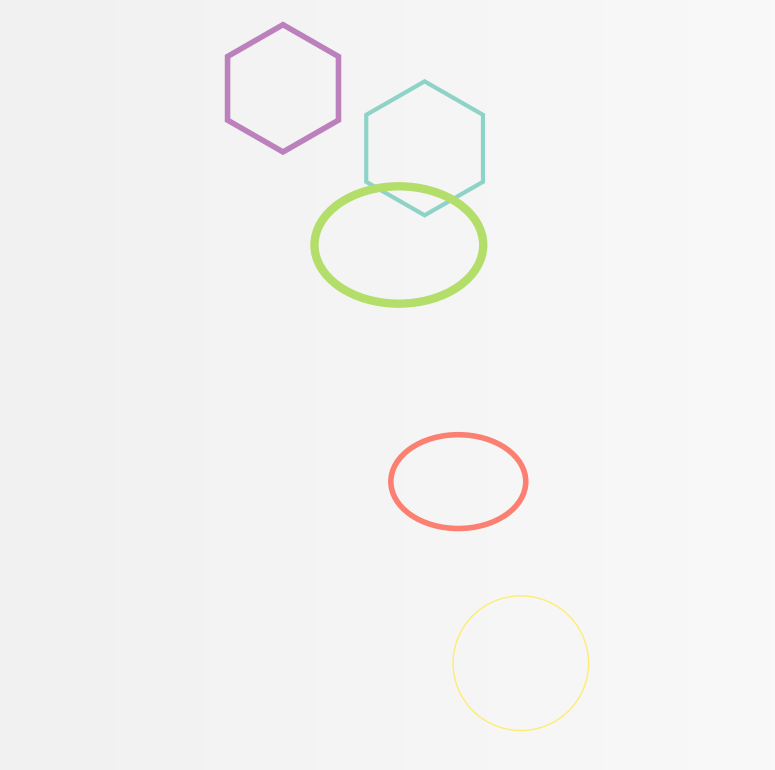[{"shape": "hexagon", "thickness": 1.5, "radius": 0.43, "center": [0.548, 0.807]}, {"shape": "oval", "thickness": 2, "radius": 0.44, "center": [0.591, 0.375]}, {"shape": "oval", "thickness": 3, "radius": 0.54, "center": [0.515, 0.682]}, {"shape": "hexagon", "thickness": 2, "radius": 0.41, "center": [0.365, 0.885]}, {"shape": "circle", "thickness": 0.5, "radius": 0.44, "center": [0.672, 0.139]}]